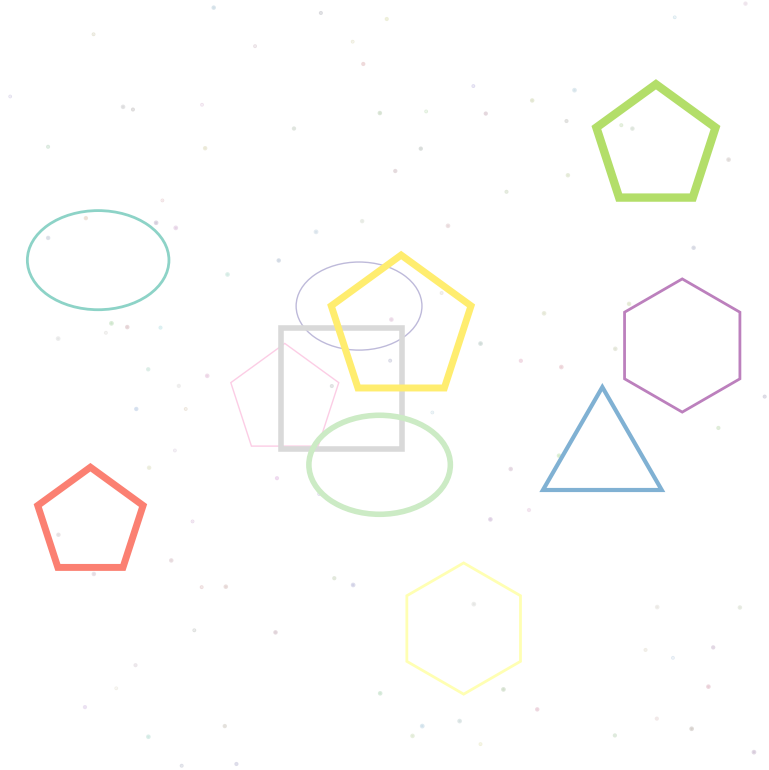[{"shape": "oval", "thickness": 1, "radius": 0.46, "center": [0.127, 0.662]}, {"shape": "hexagon", "thickness": 1, "radius": 0.43, "center": [0.602, 0.184]}, {"shape": "oval", "thickness": 0.5, "radius": 0.41, "center": [0.466, 0.603]}, {"shape": "pentagon", "thickness": 2.5, "radius": 0.36, "center": [0.117, 0.321]}, {"shape": "triangle", "thickness": 1.5, "radius": 0.45, "center": [0.782, 0.408]}, {"shape": "pentagon", "thickness": 3, "radius": 0.41, "center": [0.852, 0.809]}, {"shape": "pentagon", "thickness": 0.5, "radius": 0.37, "center": [0.37, 0.48]}, {"shape": "square", "thickness": 2, "radius": 0.39, "center": [0.443, 0.495]}, {"shape": "hexagon", "thickness": 1, "radius": 0.43, "center": [0.886, 0.551]}, {"shape": "oval", "thickness": 2, "radius": 0.46, "center": [0.493, 0.396]}, {"shape": "pentagon", "thickness": 2.5, "radius": 0.48, "center": [0.521, 0.573]}]